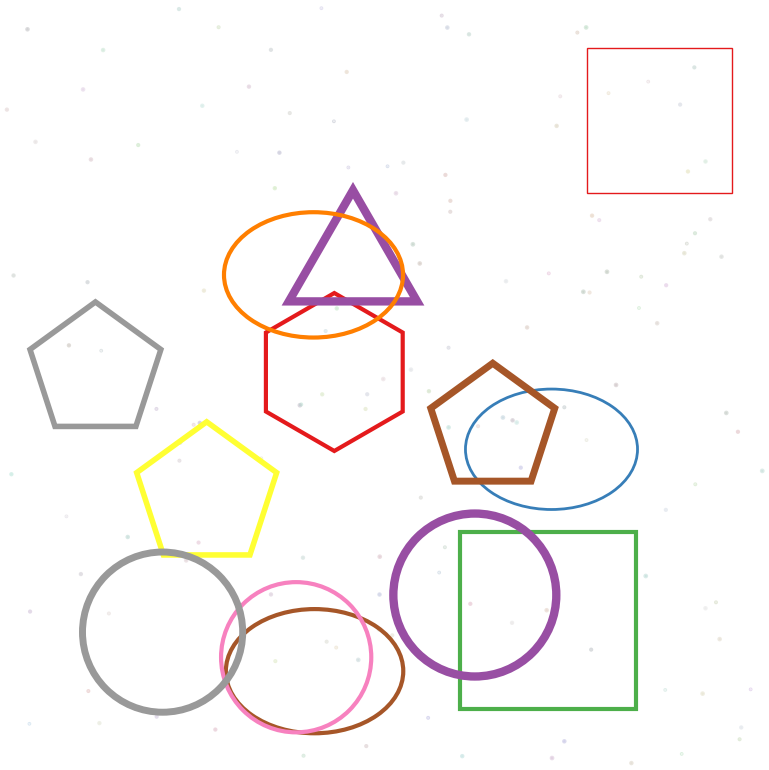[{"shape": "square", "thickness": 0.5, "radius": 0.47, "center": [0.856, 0.843]}, {"shape": "hexagon", "thickness": 1.5, "radius": 0.51, "center": [0.434, 0.517]}, {"shape": "oval", "thickness": 1, "radius": 0.56, "center": [0.716, 0.417]}, {"shape": "square", "thickness": 1.5, "radius": 0.57, "center": [0.712, 0.194]}, {"shape": "circle", "thickness": 3, "radius": 0.53, "center": [0.617, 0.227]}, {"shape": "triangle", "thickness": 3, "radius": 0.48, "center": [0.458, 0.657]}, {"shape": "oval", "thickness": 1.5, "radius": 0.58, "center": [0.407, 0.643]}, {"shape": "pentagon", "thickness": 2, "radius": 0.48, "center": [0.268, 0.357]}, {"shape": "oval", "thickness": 1.5, "radius": 0.58, "center": [0.409, 0.128]}, {"shape": "pentagon", "thickness": 2.5, "radius": 0.42, "center": [0.64, 0.444]}, {"shape": "circle", "thickness": 1.5, "radius": 0.49, "center": [0.385, 0.146]}, {"shape": "pentagon", "thickness": 2, "radius": 0.45, "center": [0.124, 0.518]}, {"shape": "circle", "thickness": 2.5, "radius": 0.52, "center": [0.211, 0.179]}]